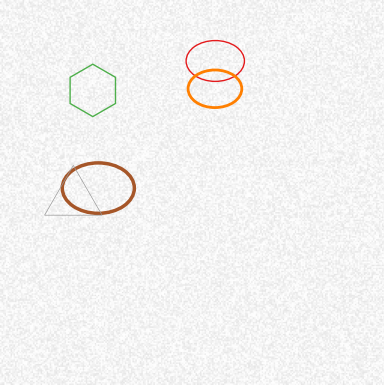[{"shape": "oval", "thickness": 1, "radius": 0.38, "center": [0.559, 0.842]}, {"shape": "hexagon", "thickness": 1, "radius": 0.34, "center": [0.241, 0.765]}, {"shape": "oval", "thickness": 2, "radius": 0.35, "center": [0.558, 0.769]}, {"shape": "oval", "thickness": 2.5, "radius": 0.47, "center": [0.255, 0.511]}, {"shape": "triangle", "thickness": 0.5, "radius": 0.43, "center": [0.19, 0.484]}]